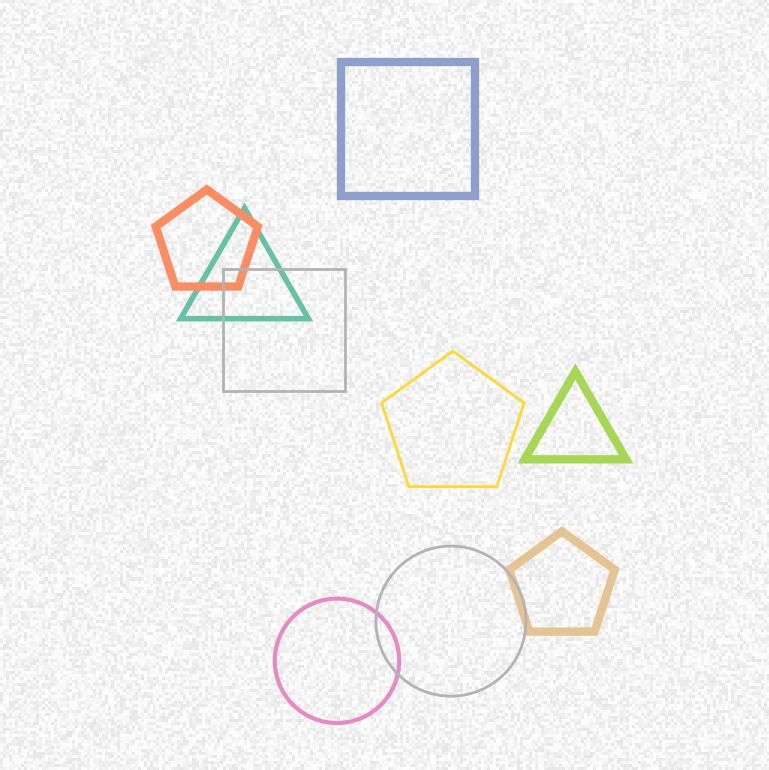[{"shape": "triangle", "thickness": 2, "radius": 0.48, "center": [0.318, 0.634]}, {"shape": "pentagon", "thickness": 3, "radius": 0.35, "center": [0.269, 0.684]}, {"shape": "square", "thickness": 3, "radius": 0.44, "center": [0.53, 0.832]}, {"shape": "circle", "thickness": 1.5, "radius": 0.4, "center": [0.438, 0.142]}, {"shape": "triangle", "thickness": 3, "radius": 0.38, "center": [0.747, 0.441]}, {"shape": "pentagon", "thickness": 1, "radius": 0.49, "center": [0.588, 0.447]}, {"shape": "pentagon", "thickness": 3, "radius": 0.36, "center": [0.73, 0.238]}, {"shape": "square", "thickness": 1, "radius": 0.4, "center": [0.369, 0.571]}, {"shape": "circle", "thickness": 1, "radius": 0.49, "center": [0.586, 0.193]}]